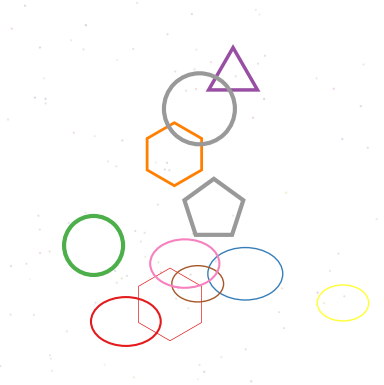[{"shape": "hexagon", "thickness": 0.5, "radius": 0.47, "center": [0.442, 0.209]}, {"shape": "oval", "thickness": 1.5, "radius": 0.45, "center": [0.327, 0.165]}, {"shape": "oval", "thickness": 1, "radius": 0.49, "center": [0.637, 0.289]}, {"shape": "circle", "thickness": 3, "radius": 0.38, "center": [0.243, 0.362]}, {"shape": "triangle", "thickness": 2.5, "radius": 0.37, "center": [0.605, 0.803]}, {"shape": "hexagon", "thickness": 2, "radius": 0.41, "center": [0.453, 0.599]}, {"shape": "oval", "thickness": 1, "radius": 0.33, "center": [0.891, 0.213]}, {"shape": "oval", "thickness": 1, "radius": 0.34, "center": [0.514, 0.263]}, {"shape": "oval", "thickness": 1.5, "radius": 0.45, "center": [0.48, 0.315]}, {"shape": "circle", "thickness": 3, "radius": 0.46, "center": [0.518, 0.717]}, {"shape": "pentagon", "thickness": 3, "radius": 0.4, "center": [0.555, 0.455]}]